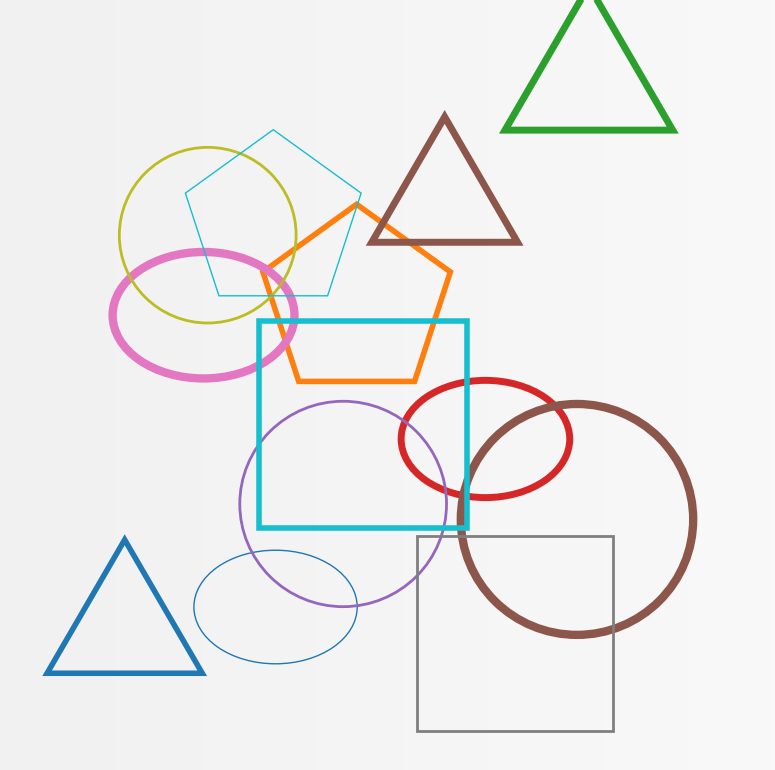[{"shape": "triangle", "thickness": 2, "radius": 0.58, "center": [0.161, 0.183]}, {"shape": "oval", "thickness": 0.5, "radius": 0.53, "center": [0.356, 0.212]}, {"shape": "pentagon", "thickness": 2, "radius": 0.64, "center": [0.46, 0.608]}, {"shape": "triangle", "thickness": 2.5, "radius": 0.62, "center": [0.76, 0.893]}, {"shape": "oval", "thickness": 2.5, "radius": 0.54, "center": [0.626, 0.43]}, {"shape": "circle", "thickness": 1, "radius": 0.67, "center": [0.443, 0.345]}, {"shape": "circle", "thickness": 3, "radius": 0.75, "center": [0.745, 0.325]}, {"shape": "triangle", "thickness": 2.5, "radius": 0.54, "center": [0.574, 0.74]}, {"shape": "oval", "thickness": 3, "radius": 0.59, "center": [0.263, 0.591]}, {"shape": "square", "thickness": 1, "radius": 0.63, "center": [0.665, 0.178]}, {"shape": "circle", "thickness": 1, "radius": 0.57, "center": [0.268, 0.695]}, {"shape": "pentagon", "thickness": 0.5, "radius": 0.6, "center": [0.353, 0.712]}, {"shape": "square", "thickness": 2, "radius": 0.67, "center": [0.469, 0.448]}]